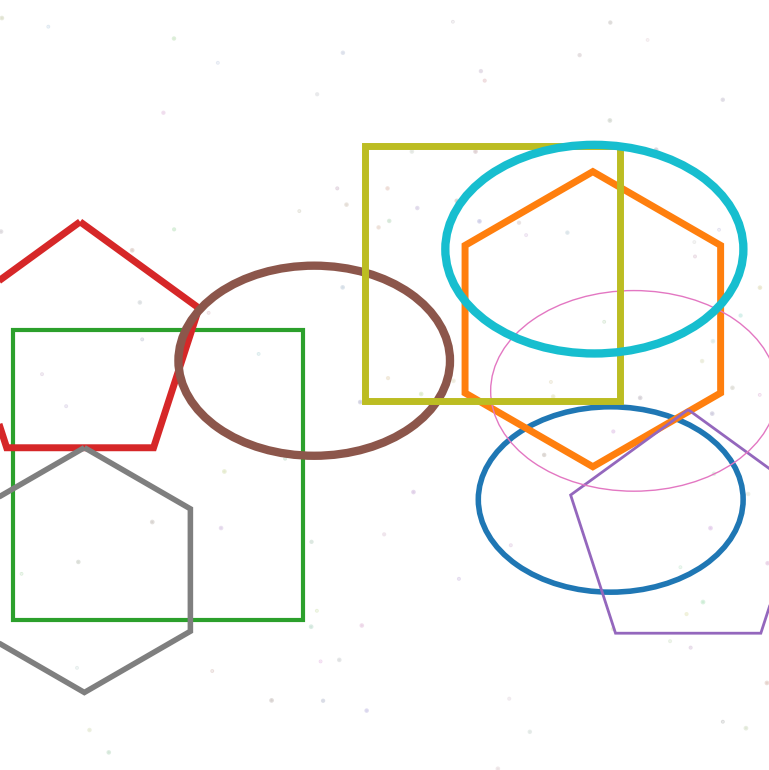[{"shape": "oval", "thickness": 2, "radius": 0.86, "center": [0.793, 0.351]}, {"shape": "hexagon", "thickness": 2.5, "radius": 0.96, "center": [0.77, 0.585]}, {"shape": "square", "thickness": 1.5, "radius": 0.94, "center": [0.205, 0.383]}, {"shape": "pentagon", "thickness": 2.5, "radius": 0.81, "center": [0.104, 0.55]}, {"shape": "pentagon", "thickness": 1, "radius": 0.8, "center": [0.894, 0.308]}, {"shape": "oval", "thickness": 3, "radius": 0.88, "center": [0.408, 0.532]}, {"shape": "oval", "thickness": 0.5, "radius": 0.93, "center": [0.823, 0.492]}, {"shape": "hexagon", "thickness": 2, "radius": 0.79, "center": [0.11, 0.26]}, {"shape": "square", "thickness": 2.5, "radius": 0.83, "center": [0.64, 0.644]}, {"shape": "oval", "thickness": 3, "radius": 0.97, "center": [0.772, 0.676]}]